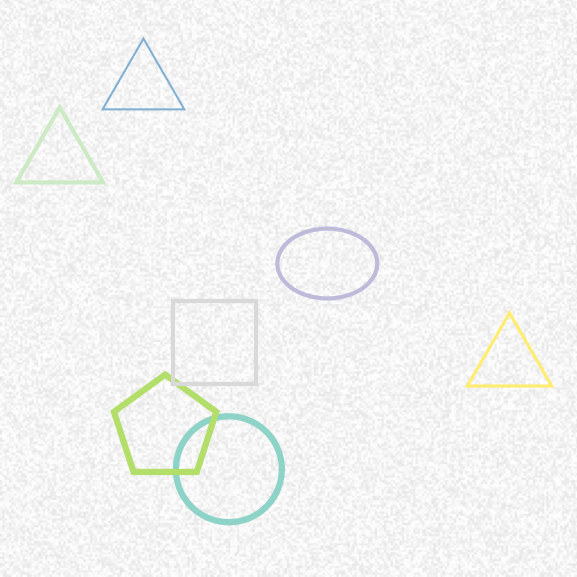[{"shape": "circle", "thickness": 3, "radius": 0.46, "center": [0.396, 0.187]}, {"shape": "oval", "thickness": 2, "radius": 0.43, "center": [0.567, 0.543]}, {"shape": "triangle", "thickness": 1, "radius": 0.41, "center": [0.248, 0.851]}, {"shape": "pentagon", "thickness": 3, "radius": 0.47, "center": [0.286, 0.257]}, {"shape": "square", "thickness": 2, "radius": 0.36, "center": [0.372, 0.406]}, {"shape": "triangle", "thickness": 2, "radius": 0.43, "center": [0.103, 0.727]}, {"shape": "triangle", "thickness": 1.5, "radius": 0.42, "center": [0.882, 0.373]}]